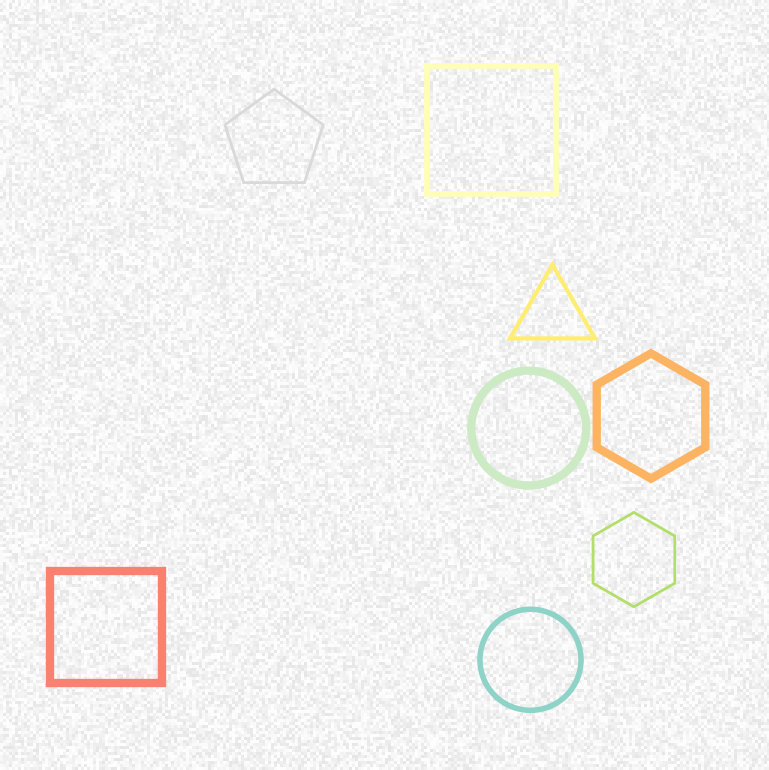[{"shape": "circle", "thickness": 2, "radius": 0.33, "center": [0.689, 0.143]}, {"shape": "square", "thickness": 2, "radius": 0.42, "center": [0.638, 0.831]}, {"shape": "square", "thickness": 3, "radius": 0.37, "center": [0.138, 0.186]}, {"shape": "hexagon", "thickness": 3, "radius": 0.41, "center": [0.845, 0.46]}, {"shape": "hexagon", "thickness": 1, "radius": 0.31, "center": [0.823, 0.273]}, {"shape": "pentagon", "thickness": 1, "radius": 0.34, "center": [0.356, 0.817]}, {"shape": "circle", "thickness": 3, "radius": 0.37, "center": [0.687, 0.444]}, {"shape": "triangle", "thickness": 1.5, "radius": 0.32, "center": [0.718, 0.592]}]